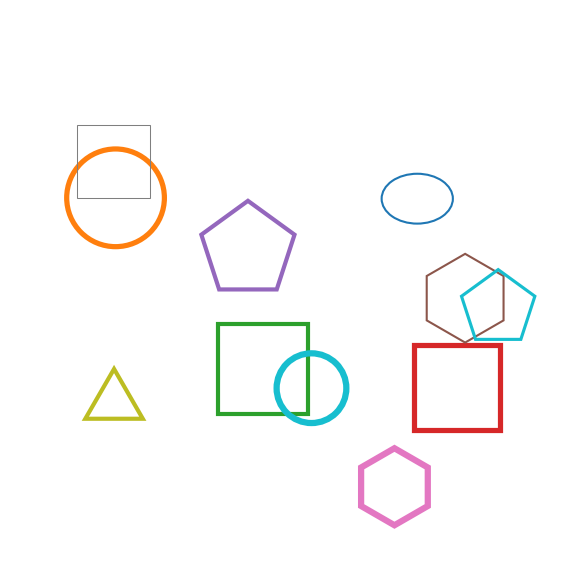[{"shape": "oval", "thickness": 1, "radius": 0.31, "center": [0.723, 0.655]}, {"shape": "circle", "thickness": 2.5, "radius": 0.42, "center": [0.2, 0.657]}, {"shape": "square", "thickness": 2, "radius": 0.39, "center": [0.456, 0.36]}, {"shape": "square", "thickness": 2.5, "radius": 0.37, "center": [0.791, 0.329]}, {"shape": "pentagon", "thickness": 2, "radius": 0.42, "center": [0.429, 0.567]}, {"shape": "hexagon", "thickness": 1, "radius": 0.38, "center": [0.805, 0.483]}, {"shape": "hexagon", "thickness": 3, "radius": 0.33, "center": [0.683, 0.156]}, {"shape": "square", "thickness": 0.5, "radius": 0.31, "center": [0.196, 0.719]}, {"shape": "triangle", "thickness": 2, "radius": 0.29, "center": [0.198, 0.303]}, {"shape": "pentagon", "thickness": 1.5, "radius": 0.33, "center": [0.863, 0.465]}, {"shape": "circle", "thickness": 3, "radius": 0.3, "center": [0.539, 0.327]}]